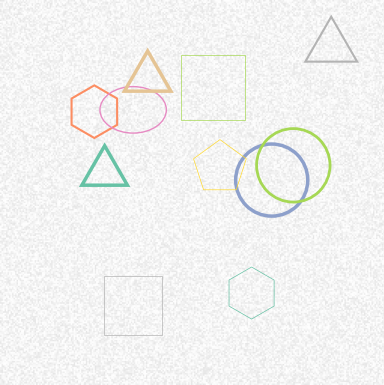[{"shape": "triangle", "thickness": 2.5, "radius": 0.34, "center": [0.272, 0.553]}, {"shape": "hexagon", "thickness": 0.5, "radius": 0.34, "center": [0.653, 0.239]}, {"shape": "hexagon", "thickness": 1.5, "radius": 0.34, "center": [0.245, 0.71]}, {"shape": "circle", "thickness": 2.5, "radius": 0.47, "center": [0.706, 0.532]}, {"shape": "oval", "thickness": 1, "radius": 0.43, "center": [0.346, 0.715]}, {"shape": "square", "thickness": 0.5, "radius": 0.42, "center": [0.553, 0.772]}, {"shape": "circle", "thickness": 2, "radius": 0.48, "center": [0.762, 0.571]}, {"shape": "pentagon", "thickness": 0.5, "radius": 0.36, "center": [0.571, 0.565]}, {"shape": "triangle", "thickness": 2.5, "radius": 0.35, "center": [0.384, 0.798]}, {"shape": "square", "thickness": 0.5, "radius": 0.38, "center": [0.346, 0.206]}, {"shape": "triangle", "thickness": 1.5, "radius": 0.39, "center": [0.86, 0.879]}]